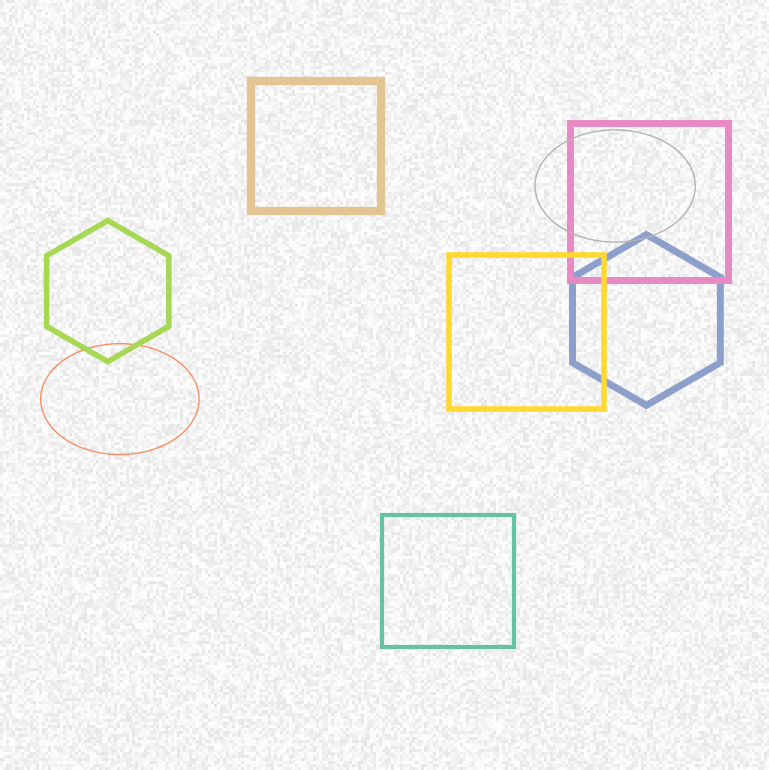[{"shape": "square", "thickness": 1.5, "radius": 0.43, "center": [0.581, 0.245]}, {"shape": "oval", "thickness": 0.5, "radius": 0.51, "center": [0.156, 0.482]}, {"shape": "hexagon", "thickness": 2.5, "radius": 0.55, "center": [0.839, 0.584]}, {"shape": "square", "thickness": 2.5, "radius": 0.51, "center": [0.843, 0.738]}, {"shape": "hexagon", "thickness": 2, "radius": 0.46, "center": [0.14, 0.622]}, {"shape": "square", "thickness": 2, "radius": 0.5, "center": [0.684, 0.569]}, {"shape": "square", "thickness": 3, "radius": 0.42, "center": [0.41, 0.81]}, {"shape": "oval", "thickness": 0.5, "radius": 0.52, "center": [0.799, 0.758]}]